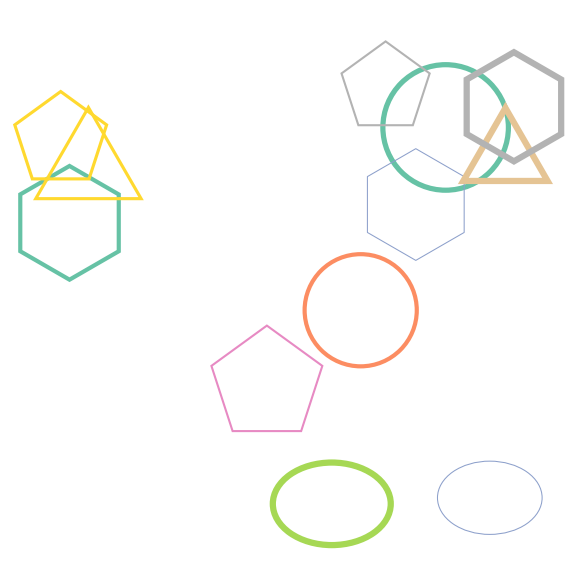[{"shape": "circle", "thickness": 2.5, "radius": 0.54, "center": [0.772, 0.778]}, {"shape": "hexagon", "thickness": 2, "radius": 0.49, "center": [0.12, 0.613]}, {"shape": "circle", "thickness": 2, "radius": 0.49, "center": [0.625, 0.462]}, {"shape": "oval", "thickness": 0.5, "radius": 0.45, "center": [0.848, 0.137]}, {"shape": "hexagon", "thickness": 0.5, "radius": 0.48, "center": [0.72, 0.645]}, {"shape": "pentagon", "thickness": 1, "radius": 0.5, "center": [0.462, 0.334]}, {"shape": "oval", "thickness": 3, "radius": 0.51, "center": [0.575, 0.127]}, {"shape": "pentagon", "thickness": 1.5, "radius": 0.42, "center": [0.105, 0.757]}, {"shape": "triangle", "thickness": 1.5, "radius": 0.53, "center": [0.153, 0.708]}, {"shape": "triangle", "thickness": 3, "radius": 0.42, "center": [0.875, 0.728]}, {"shape": "hexagon", "thickness": 3, "radius": 0.47, "center": [0.89, 0.814]}, {"shape": "pentagon", "thickness": 1, "radius": 0.4, "center": [0.668, 0.847]}]